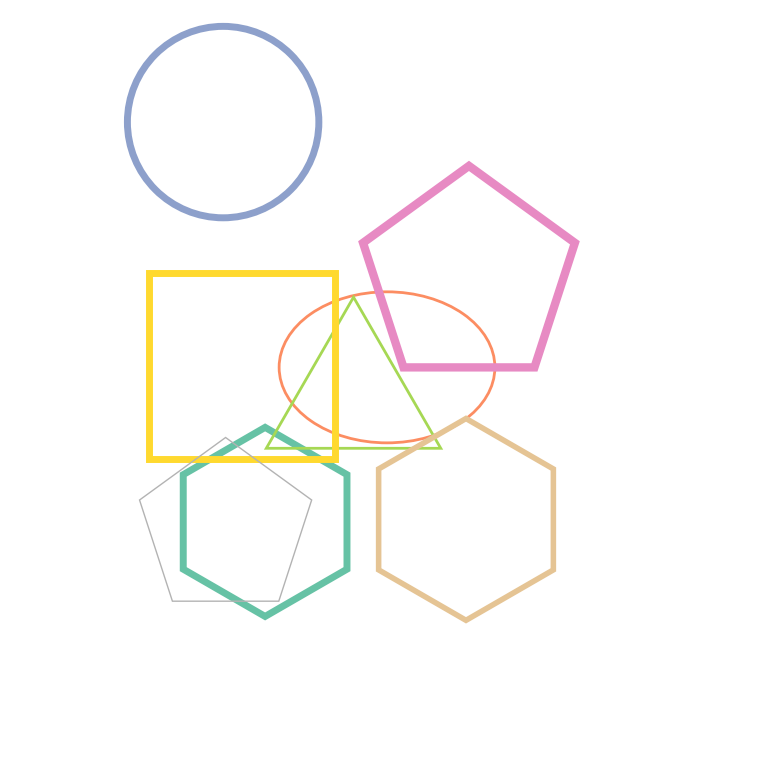[{"shape": "hexagon", "thickness": 2.5, "radius": 0.61, "center": [0.344, 0.322]}, {"shape": "oval", "thickness": 1, "radius": 0.7, "center": [0.503, 0.523]}, {"shape": "circle", "thickness": 2.5, "radius": 0.62, "center": [0.29, 0.841]}, {"shape": "pentagon", "thickness": 3, "radius": 0.72, "center": [0.609, 0.64]}, {"shape": "triangle", "thickness": 1, "radius": 0.65, "center": [0.459, 0.483]}, {"shape": "square", "thickness": 2.5, "radius": 0.6, "center": [0.314, 0.525]}, {"shape": "hexagon", "thickness": 2, "radius": 0.66, "center": [0.605, 0.325]}, {"shape": "pentagon", "thickness": 0.5, "radius": 0.59, "center": [0.293, 0.314]}]